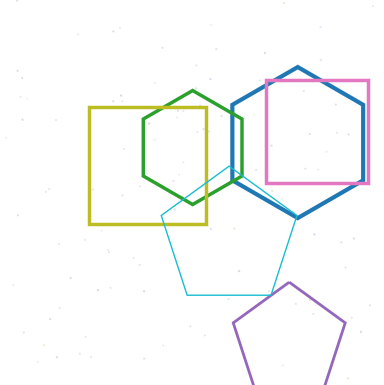[{"shape": "hexagon", "thickness": 3, "radius": 0.98, "center": [0.773, 0.63]}, {"shape": "hexagon", "thickness": 2.5, "radius": 0.74, "center": [0.5, 0.617]}, {"shape": "pentagon", "thickness": 2, "radius": 0.76, "center": [0.751, 0.114]}, {"shape": "square", "thickness": 2.5, "radius": 0.67, "center": [0.824, 0.658]}, {"shape": "square", "thickness": 2.5, "radius": 0.76, "center": [0.382, 0.57]}, {"shape": "pentagon", "thickness": 1, "radius": 0.93, "center": [0.595, 0.383]}]